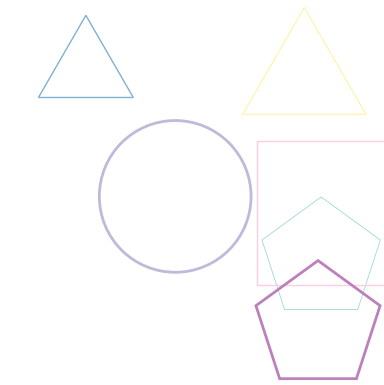[{"shape": "pentagon", "thickness": 0.5, "radius": 0.81, "center": [0.834, 0.327]}, {"shape": "circle", "thickness": 2, "radius": 0.99, "center": [0.455, 0.49]}, {"shape": "triangle", "thickness": 1, "radius": 0.71, "center": [0.223, 0.818]}, {"shape": "square", "thickness": 1, "radius": 0.94, "center": [0.855, 0.447]}, {"shape": "pentagon", "thickness": 2, "radius": 0.85, "center": [0.826, 0.154]}, {"shape": "triangle", "thickness": 0.5, "radius": 0.92, "center": [0.79, 0.796]}]